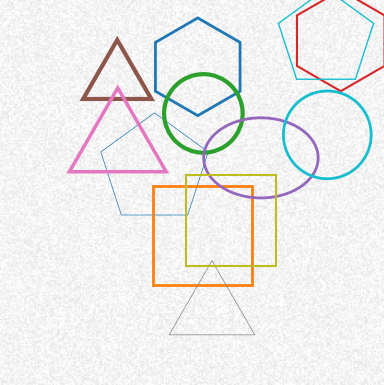[{"shape": "pentagon", "thickness": 0.5, "radius": 0.73, "center": [0.401, 0.56]}, {"shape": "hexagon", "thickness": 2, "radius": 0.63, "center": [0.514, 0.827]}, {"shape": "square", "thickness": 2, "radius": 0.64, "center": [0.527, 0.388]}, {"shape": "circle", "thickness": 3, "radius": 0.51, "center": [0.528, 0.705]}, {"shape": "hexagon", "thickness": 1.5, "radius": 0.66, "center": [0.885, 0.894]}, {"shape": "oval", "thickness": 2, "radius": 0.74, "center": [0.678, 0.59]}, {"shape": "triangle", "thickness": 3, "radius": 0.51, "center": [0.304, 0.794]}, {"shape": "triangle", "thickness": 2.5, "radius": 0.73, "center": [0.306, 0.627]}, {"shape": "triangle", "thickness": 0.5, "radius": 0.64, "center": [0.551, 0.195]}, {"shape": "square", "thickness": 1.5, "radius": 0.59, "center": [0.601, 0.427]}, {"shape": "pentagon", "thickness": 1, "radius": 0.65, "center": [0.847, 0.899]}, {"shape": "circle", "thickness": 2, "radius": 0.57, "center": [0.85, 0.65]}]